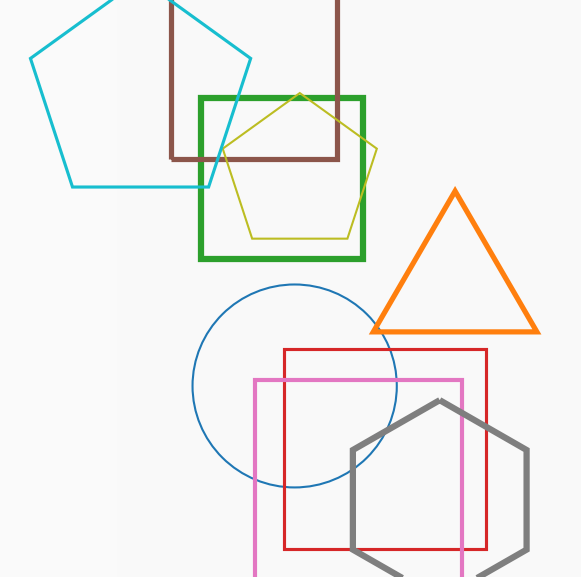[{"shape": "circle", "thickness": 1, "radius": 0.88, "center": [0.507, 0.331]}, {"shape": "triangle", "thickness": 2.5, "radius": 0.81, "center": [0.783, 0.506]}, {"shape": "square", "thickness": 3, "radius": 0.7, "center": [0.486, 0.69]}, {"shape": "square", "thickness": 1.5, "radius": 0.87, "center": [0.663, 0.221]}, {"shape": "square", "thickness": 2.5, "radius": 0.71, "center": [0.437, 0.867]}, {"shape": "square", "thickness": 2, "radius": 0.89, "center": [0.617, 0.164]}, {"shape": "hexagon", "thickness": 3, "radius": 0.86, "center": [0.757, 0.134]}, {"shape": "pentagon", "thickness": 1, "radius": 0.7, "center": [0.516, 0.699]}, {"shape": "pentagon", "thickness": 1.5, "radius": 1.0, "center": [0.242, 0.836]}]